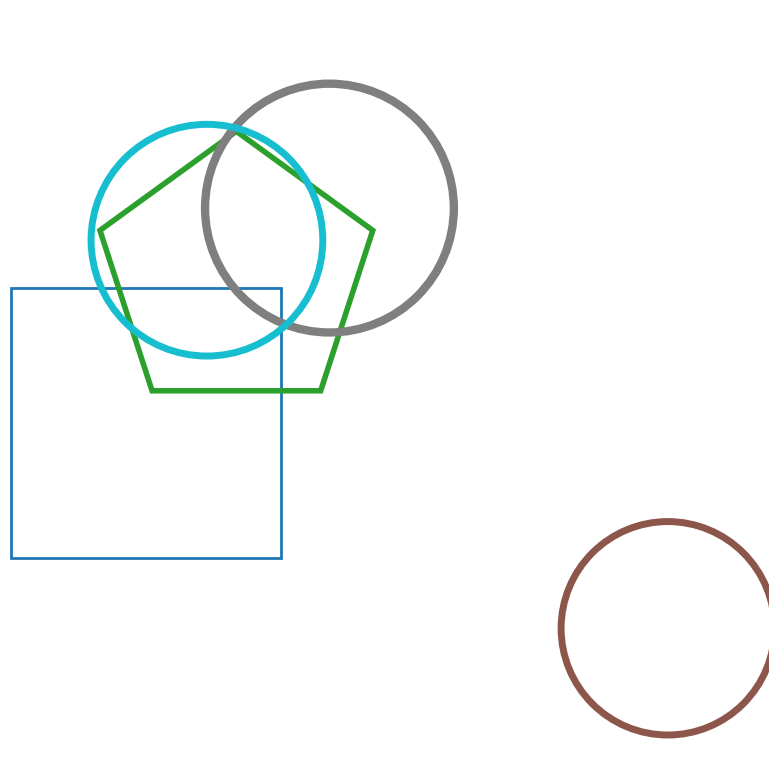[{"shape": "square", "thickness": 1, "radius": 0.88, "center": [0.19, 0.45]}, {"shape": "pentagon", "thickness": 2, "radius": 0.93, "center": [0.307, 0.643]}, {"shape": "circle", "thickness": 2.5, "radius": 0.69, "center": [0.867, 0.184]}, {"shape": "circle", "thickness": 3, "radius": 0.81, "center": [0.428, 0.73]}, {"shape": "circle", "thickness": 2.5, "radius": 0.75, "center": [0.269, 0.688]}]